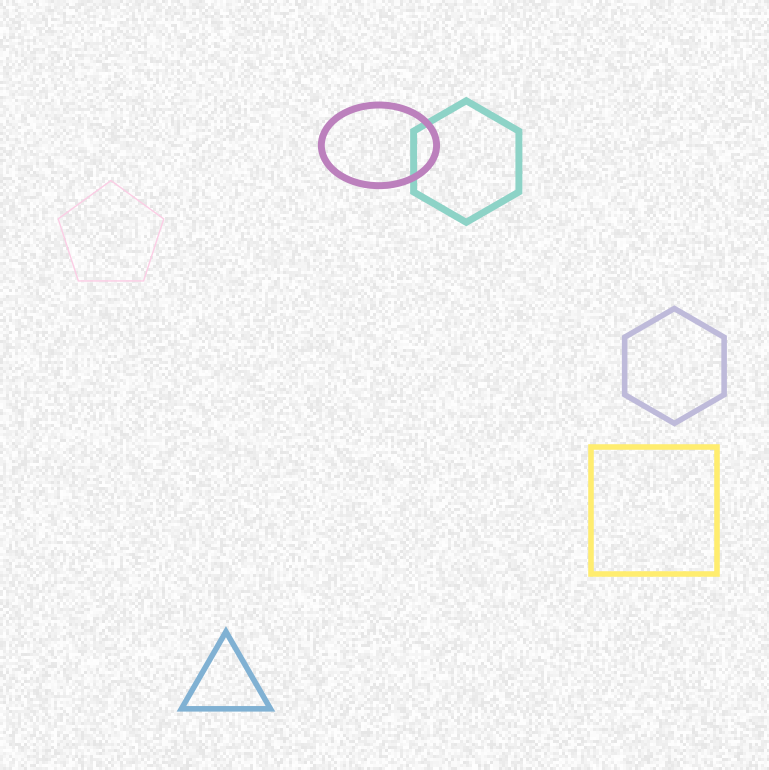[{"shape": "hexagon", "thickness": 2.5, "radius": 0.39, "center": [0.606, 0.79]}, {"shape": "hexagon", "thickness": 2, "radius": 0.37, "center": [0.876, 0.525]}, {"shape": "triangle", "thickness": 2, "radius": 0.33, "center": [0.293, 0.113]}, {"shape": "pentagon", "thickness": 0.5, "radius": 0.36, "center": [0.144, 0.693]}, {"shape": "oval", "thickness": 2.5, "radius": 0.37, "center": [0.492, 0.811]}, {"shape": "square", "thickness": 2, "radius": 0.41, "center": [0.85, 0.337]}]